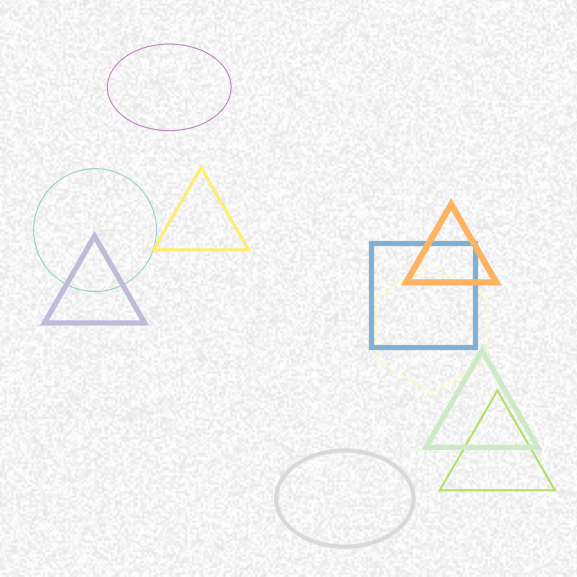[{"shape": "circle", "thickness": 0.5, "radius": 0.53, "center": [0.165, 0.601]}, {"shape": "hexagon", "thickness": 0.5, "radius": 0.56, "center": [0.747, 0.43]}, {"shape": "triangle", "thickness": 2.5, "radius": 0.5, "center": [0.164, 0.49]}, {"shape": "square", "thickness": 2.5, "radius": 0.45, "center": [0.733, 0.488]}, {"shape": "triangle", "thickness": 3, "radius": 0.45, "center": [0.781, 0.555]}, {"shape": "triangle", "thickness": 1, "radius": 0.58, "center": [0.861, 0.208]}, {"shape": "oval", "thickness": 2, "radius": 0.59, "center": [0.597, 0.136]}, {"shape": "oval", "thickness": 0.5, "radius": 0.54, "center": [0.293, 0.848]}, {"shape": "triangle", "thickness": 2.5, "radius": 0.56, "center": [0.835, 0.28]}, {"shape": "triangle", "thickness": 1.5, "radius": 0.48, "center": [0.348, 0.614]}]